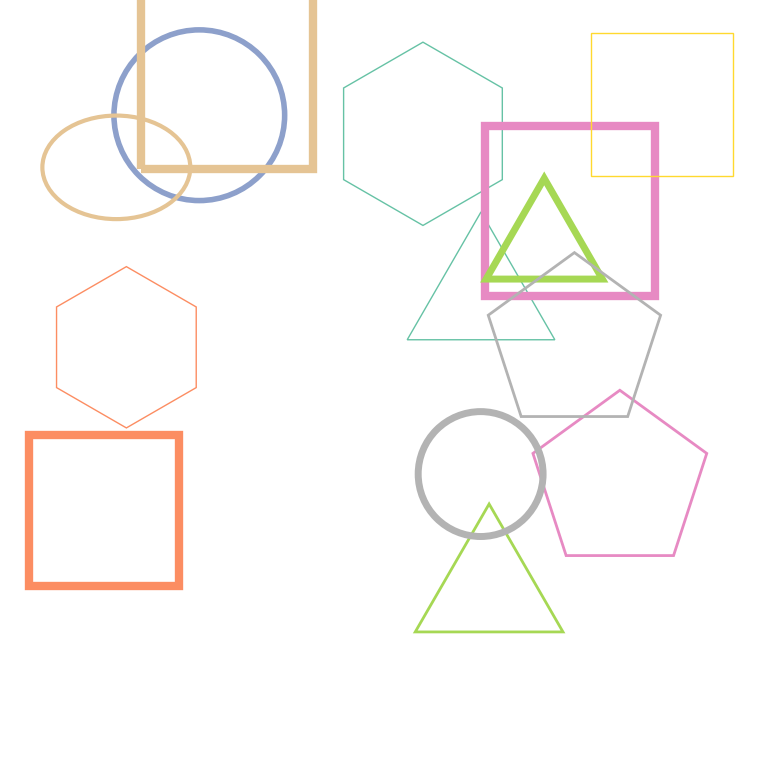[{"shape": "hexagon", "thickness": 0.5, "radius": 0.6, "center": [0.549, 0.826]}, {"shape": "triangle", "thickness": 0.5, "radius": 0.55, "center": [0.625, 0.614]}, {"shape": "hexagon", "thickness": 0.5, "radius": 0.52, "center": [0.164, 0.549]}, {"shape": "square", "thickness": 3, "radius": 0.49, "center": [0.135, 0.337]}, {"shape": "circle", "thickness": 2, "radius": 0.55, "center": [0.259, 0.85]}, {"shape": "square", "thickness": 3, "radius": 0.55, "center": [0.74, 0.726]}, {"shape": "pentagon", "thickness": 1, "radius": 0.59, "center": [0.805, 0.374]}, {"shape": "triangle", "thickness": 1, "radius": 0.55, "center": [0.635, 0.235]}, {"shape": "triangle", "thickness": 2.5, "radius": 0.44, "center": [0.707, 0.681]}, {"shape": "square", "thickness": 0.5, "radius": 0.46, "center": [0.86, 0.864]}, {"shape": "square", "thickness": 3, "radius": 0.56, "center": [0.295, 0.892]}, {"shape": "oval", "thickness": 1.5, "radius": 0.48, "center": [0.151, 0.783]}, {"shape": "circle", "thickness": 2.5, "radius": 0.41, "center": [0.624, 0.384]}, {"shape": "pentagon", "thickness": 1, "radius": 0.59, "center": [0.746, 0.554]}]